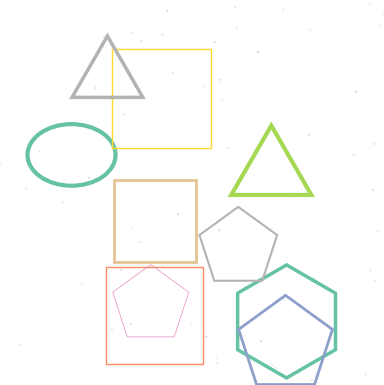[{"shape": "hexagon", "thickness": 2.5, "radius": 0.73, "center": [0.744, 0.165]}, {"shape": "oval", "thickness": 3, "radius": 0.57, "center": [0.186, 0.598]}, {"shape": "square", "thickness": 1, "radius": 0.63, "center": [0.402, 0.181]}, {"shape": "pentagon", "thickness": 2, "radius": 0.64, "center": [0.742, 0.105]}, {"shape": "pentagon", "thickness": 0.5, "radius": 0.52, "center": [0.392, 0.209]}, {"shape": "triangle", "thickness": 3, "radius": 0.6, "center": [0.705, 0.554]}, {"shape": "square", "thickness": 1, "radius": 0.64, "center": [0.419, 0.745]}, {"shape": "square", "thickness": 2, "radius": 0.53, "center": [0.403, 0.427]}, {"shape": "pentagon", "thickness": 1.5, "radius": 0.53, "center": [0.619, 0.357]}, {"shape": "triangle", "thickness": 2.5, "radius": 0.53, "center": [0.279, 0.8]}]